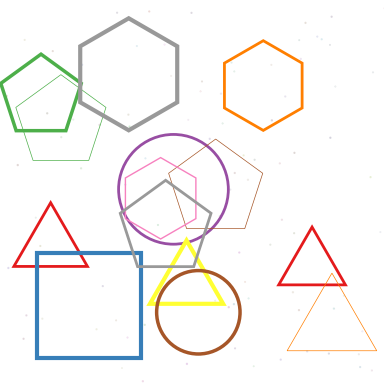[{"shape": "triangle", "thickness": 2, "radius": 0.55, "center": [0.132, 0.363]}, {"shape": "triangle", "thickness": 2, "radius": 0.5, "center": [0.811, 0.31]}, {"shape": "square", "thickness": 3, "radius": 0.68, "center": [0.231, 0.207]}, {"shape": "pentagon", "thickness": 0.5, "radius": 0.62, "center": [0.158, 0.683]}, {"shape": "pentagon", "thickness": 2.5, "radius": 0.55, "center": [0.107, 0.749]}, {"shape": "circle", "thickness": 2, "radius": 0.71, "center": [0.451, 0.508]}, {"shape": "triangle", "thickness": 0.5, "radius": 0.67, "center": [0.862, 0.156]}, {"shape": "hexagon", "thickness": 2, "radius": 0.58, "center": [0.684, 0.778]}, {"shape": "triangle", "thickness": 3, "radius": 0.55, "center": [0.485, 0.266]}, {"shape": "circle", "thickness": 2.5, "radius": 0.54, "center": [0.515, 0.189]}, {"shape": "pentagon", "thickness": 0.5, "radius": 0.64, "center": [0.56, 0.51]}, {"shape": "hexagon", "thickness": 1, "radius": 0.53, "center": [0.417, 0.485]}, {"shape": "pentagon", "thickness": 2, "radius": 0.62, "center": [0.43, 0.408]}, {"shape": "hexagon", "thickness": 3, "radius": 0.73, "center": [0.334, 0.807]}]